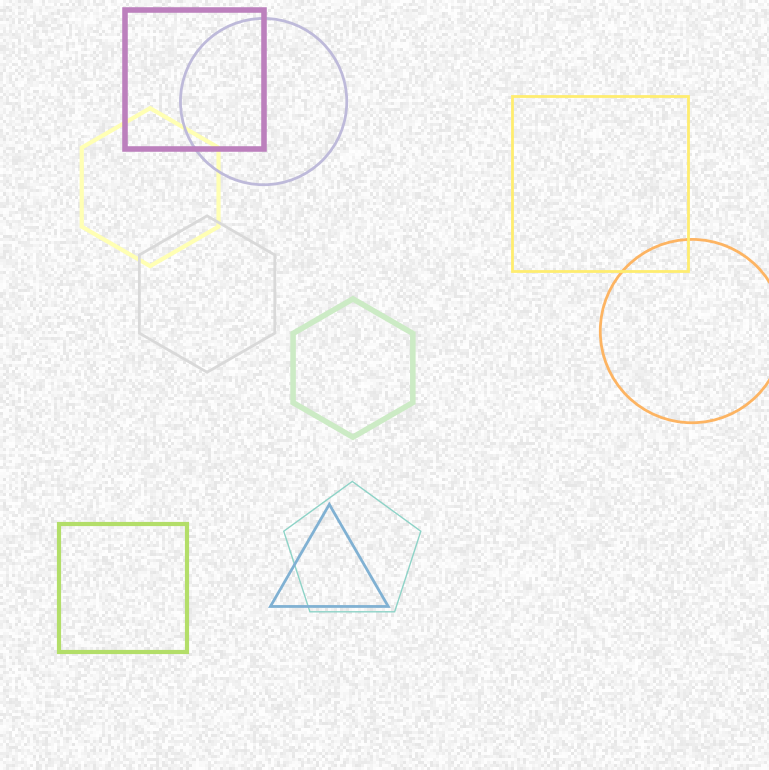[{"shape": "pentagon", "thickness": 0.5, "radius": 0.47, "center": [0.457, 0.281]}, {"shape": "hexagon", "thickness": 1.5, "radius": 0.51, "center": [0.195, 0.757]}, {"shape": "circle", "thickness": 1, "radius": 0.54, "center": [0.342, 0.868]}, {"shape": "triangle", "thickness": 1, "radius": 0.44, "center": [0.428, 0.257]}, {"shape": "circle", "thickness": 1, "radius": 0.6, "center": [0.899, 0.57]}, {"shape": "square", "thickness": 1.5, "radius": 0.42, "center": [0.16, 0.236]}, {"shape": "hexagon", "thickness": 1, "radius": 0.51, "center": [0.269, 0.618]}, {"shape": "square", "thickness": 2, "radius": 0.45, "center": [0.252, 0.896]}, {"shape": "hexagon", "thickness": 2, "radius": 0.45, "center": [0.458, 0.522]}, {"shape": "square", "thickness": 1, "radius": 0.57, "center": [0.779, 0.762]}]